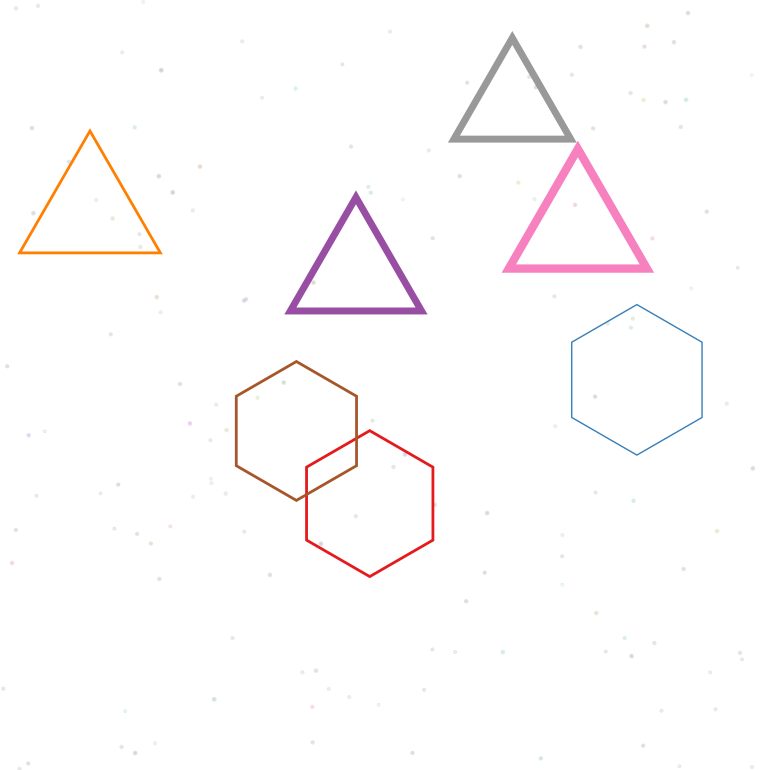[{"shape": "hexagon", "thickness": 1, "radius": 0.47, "center": [0.48, 0.346]}, {"shape": "hexagon", "thickness": 0.5, "radius": 0.49, "center": [0.827, 0.507]}, {"shape": "triangle", "thickness": 2.5, "radius": 0.49, "center": [0.462, 0.645]}, {"shape": "triangle", "thickness": 1, "radius": 0.53, "center": [0.117, 0.724]}, {"shape": "hexagon", "thickness": 1, "radius": 0.45, "center": [0.385, 0.44]}, {"shape": "triangle", "thickness": 3, "radius": 0.52, "center": [0.75, 0.703]}, {"shape": "triangle", "thickness": 2.5, "radius": 0.44, "center": [0.665, 0.863]}]